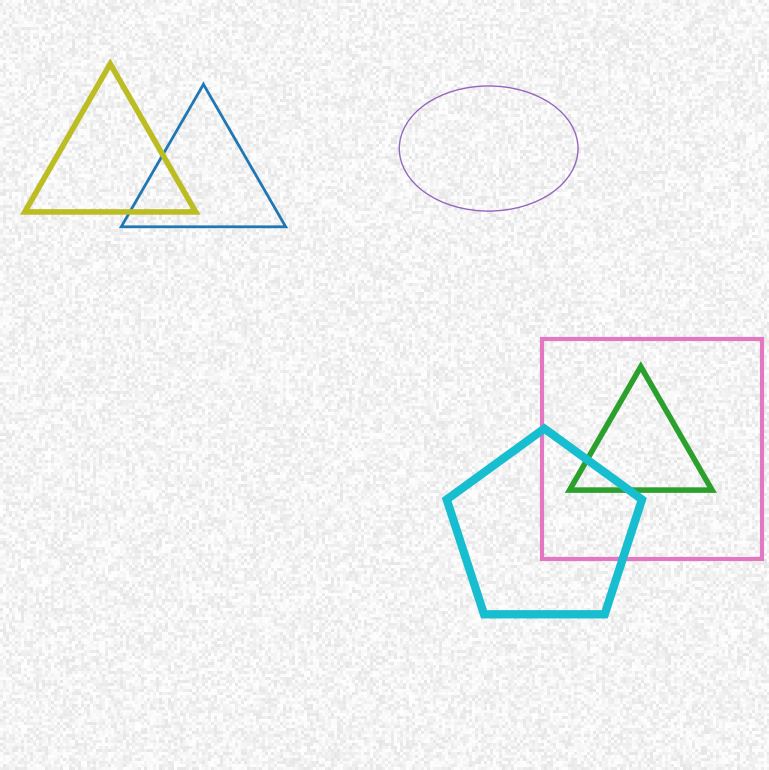[{"shape": "triangle", "thickness": 1, "radius": 0.62, "center": [0.264, 0.767]}, {"shape": "triangle", "thickness": 2, "radius": 0.53, "center": [0.832, 0.417]}, {"shape": "oval", "thickness": 0.5, "radius": 0.58, "center": [0.635, 0.807]}, {"shape": "square", "thickness": 1.5, "radius": 0.72, "center": [0.847, 0.417]}, {"shape": "triangle", "thickness": 2, "radius": 0.64, "center": [0.143, 0.789]}, {"shape": "pentagon", "thickness": 3, "radius": 0.67, "center": [0.707, 0.31]}]